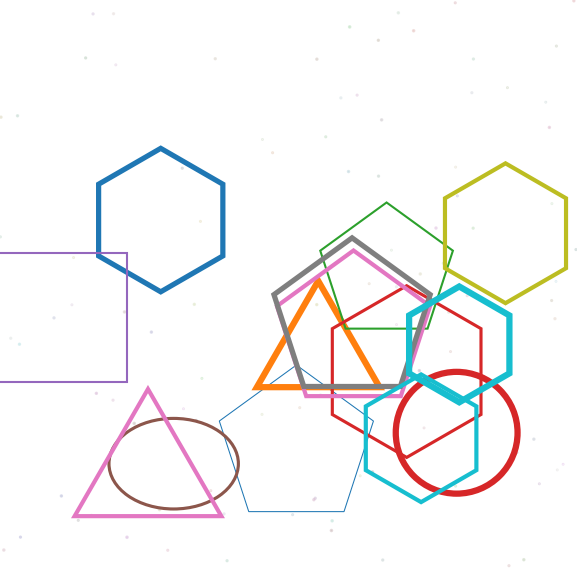[{"shape": "pentagon", "thickness": 0.5, "radius": 0.7, "center": [0.513, 0.227]}, {"shape": "hexagon", "thickness": 2.5, "radius": 0.62, "center": [0.278, 0.618]}, {"shape": "triangle", "thickness": 3, "radius": 0.61, "center": [0.551, 0.39]}, {"shape": "pentagon", "thickness": 1, "radius": 0.6, "center": [0.669, 0.528]}, {"shape": "circle", "thickness": 3, "radius": 0.53, "center": [0.791, 0.25]}, {"shape": "hexagon", "thickness": 1.5, "radius": 0.74, "center": [0.704, 0.356]}, {"shape": "square", "thickness": 1, "radius": 0.56, "center": [0.108, 0.449]}, {"shape": "oval", "thickness": 1.5, "radius": 0.56, "center": [0.301, 0.196]}, {"shape": "triangle", "thickness": 2, "radius": 0.73, "center": [0.256, 0.179]}, {"shape": "pentagon", "thickness": 2, "radius": 0.7, "center": [0.612, 0.426]}, {"shape": "pentagon", "thickness": 2.5, "radius": 0.71, "center": [0.61, 0.445]}, {"shape": "hexagon", "thickness": 2, "radius": 0.61, "center": [0.875, 0.595]}, {"shape": "hexagon", "thickness": 3, "radius": 0.5, "center": [0.795, 0.403]}, {"shape": "hexagon", "thickness": 2, "radius": 0.55, "center": [0.729, 0.24]}]